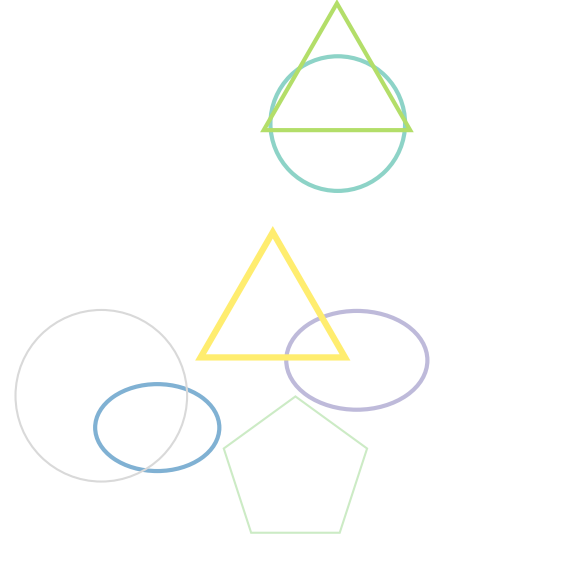[{"shape": "circle", "thickness": 2, "radius": 0.58, "center": [0.585, 0.785]}, {"shape": "oval", "thickness": 2, "radius": 0.61, "center": [0.618, 0.375]}, {"shape": "oval", "thickness": 2, "radius": 0.54, "center": [0.272, 0.259]}, {"shape": "triangle", "thickness": 2, "radius": 0.73, "center": [0.583, 0.847]}, {"shape": "circle", "thickness": 1, "radius": 0.74, "center": [0.175, 0.314]}, {"shape": "pentagon", "thickness": 1, "radius": 0.65, "center": [0.512, 0.182]}, {"shape": "triangle", "thickness": 3, "radius": 0.72, "center": [0.472, 0.452]}]